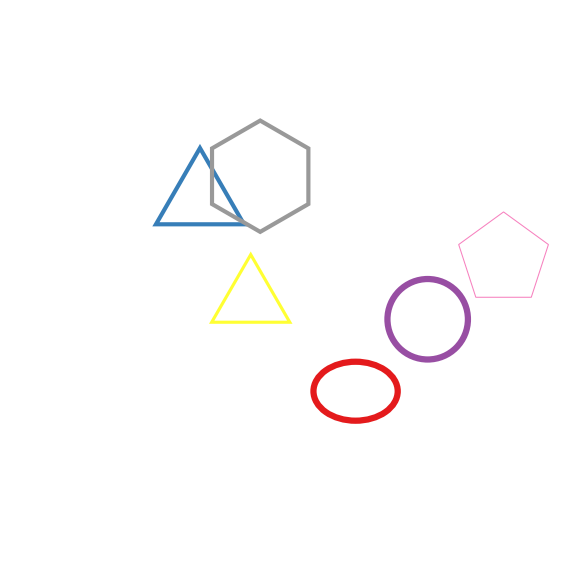[{"shape": "oval", "thickness": 3, "radius": 0.36, "center": [0.616, 0.322]}, {"shape": "triangle", "thickness": 2, "radius": 0.44, "center": [0.346, 0.655]}, {"shape": "circle", "thickness": 3, "radius": 0.35, "center": [0.741, 0.446]}, {"shape": "triangle", "thickness": 1.5, "radius": 0.39, "center": [0.434, 0.48]}, {"shape": "pentagon", "thickness": 0.5, "radius": 0.41, "center": [0.872, 0.55]}, {"shape": "hexagon", "thickness": 2, "radius": 0.48, "center": [0.451, 0.694]}]